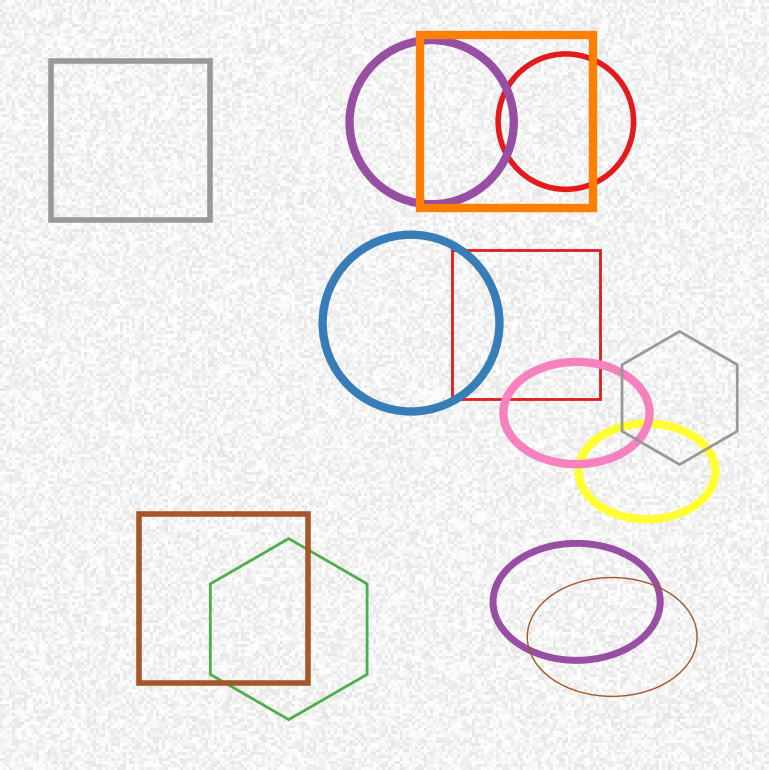[{"shape": "circle", "thickness": 2, "radius": 0.44, "center": [0.735, 0.842]}, {"shape": "square", "thickness": 1, "radius": 0.48, "center": [0.683, 0.578]}, {"shape": "circle", "thickness": 3, "radius": 0.57, "center": [0.534, 0.58]}, {"shape": "hexagon", "thickness": 1, "radius": 0.59, "center": [0.375, 0.183]}, {"shape": "circle", "thickness": 3, "radius": 0.53, "center": [0.561, 0.841]}, {"shape": "oval", "thickness": 2.5, "radius": 0.54, "center": [0.749, 0.218]}, {"shape": "square", "thickness": 3, "radius": 0.56, "center": [0.658, 0.842]}, {"shape": "oval", "thickness": 3, "radius": 0.44, "center": [0.84, 0.388]}, {"shape": "oval", "thickness": 0.5, "radius": 0.55, "center": [0.795, 0.173]}, {"shape": "square", "thickness": 2, "radius": 0.55, "center": [0.29, 0.222]}, {"shape": "oval", "thickness": 3, "radius": 0.47, "center": [0.749, 0.464]}, {"shape": "square", "thickness": 2, "radius": 0.52, "center": [0.17, 0.818]}, {"shape": "hexagon", "thickness": 1, "radius": 0.43, "center": [0.883, 0.483]}]